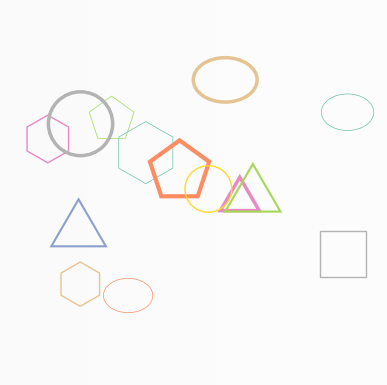[{"shape": "hexagon", "thickness": 0.5, "radius": 0.4, "center": [0.376, 0.604]}, {"shape": "oval", "thickness": 0.5, "radius": 0.34, "center": [0.897, 0.709]}, {"shape": "oval", "thickness": 0.5, "radius": 0.32, "center": [0.331, 0.232]}, {"shape": "pentagon", "thickness": 3, "radius": 0.4, "center": [0.463, 0.555]}, {"shape": "triangle", "thickness": 1.5, "radius": 0.41, "center": [0.203, 0.401]}, {"shape": "hexagon", "thickness": 1, "radius": 0.31, "center": [0.123, 0.639]}, {"shape": "triangle", "thickness": 2.5, "radius": 0.29, "center": [0.619, 0.482]}, {"shape": "pentagon", "thickness": 0.5, "radius": 0.3, "center": [0.288, 0.69]}, {"shape": "triangle", "thickness": 1.5, "radius": 0.41, "center": [0.652, 0.492]}, {"shape": "circle", "thickness": 1, "radius": 0.3, "center": [0.538, 0.509]}, {"shape": "oval", "thickness": 2.5, "radius": 0.41, "center": [0.581, 0.793]}, {"shape": "hexagon", "thickness": 1, "radius": 0.29, "center": [0.207, 0.262]}, {"shape": "square", "thickness": 1, "radius": 0.3, "center": [0.885, 0.34]}, {"shape": "circle", "thickness": 2.5, "radius": 0.41, "center": [0.208, 0.679]}]